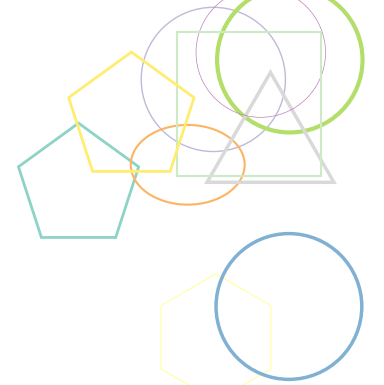[{"shape": "pentagon", "thickness": 2, "radius": 0.82, "center": [0.204, 0.516]}, {"shape": "hexagon", "thickness": 1, "radius": 0.82, "center": [0.561, 0.124]}, {"shape": "circle", "thickness": 1, "radius": 0.94, "center": [0.554, 0.794]}, {"shape": "circle", "thickness": 2.5, "radius": 0.95, "center": [0.75, 0.204]}, {"shape": "oval", "thickness": 1.5, "radius": 0.74, "center": [0.488, 0.572]}, {"shape": "circle", "thickness": 3, "radius": 0.94, "center": [0.753, 0.845]}, {"shape": "triangle", "thickness": 2.5, "radius": 0.95, "center": [0.703, 0.622]}, {"shape": "circle", "thickness": 0.5, "radius": 0.84, "center": [0.677, 0.863]}, {"shape": "square", "thickness": 1.5, "radius": 0.93, "center": [0.646, 0.729]}, {"shape": "pentagon", "thickness": 2, "radius": 0.86, "center": [0.341, 0.693]}]